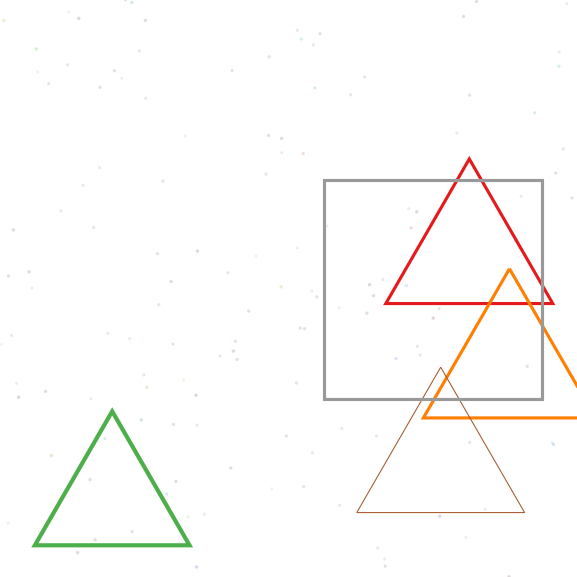[{"shape": "triangle", "thickness": 1.5, "radius": 0.83, "center": [0.813, 0.557]}, {"shape": "triangle", "thickness": 2, "radius": 0.77, "center": [0.194, 0.132]}, {"shape": "triangle", "thickness": 1.5, "radius": 0.86, "center": [0.882, 0.362]}, {"shape": "triangle", "thickness": 0.5, "radius": 0.84, "center": [0.763, 0.195]}, {"shape": "square", "thickness": 1.5, "radius": 0.95, "center": [0.75, 0.498]}]